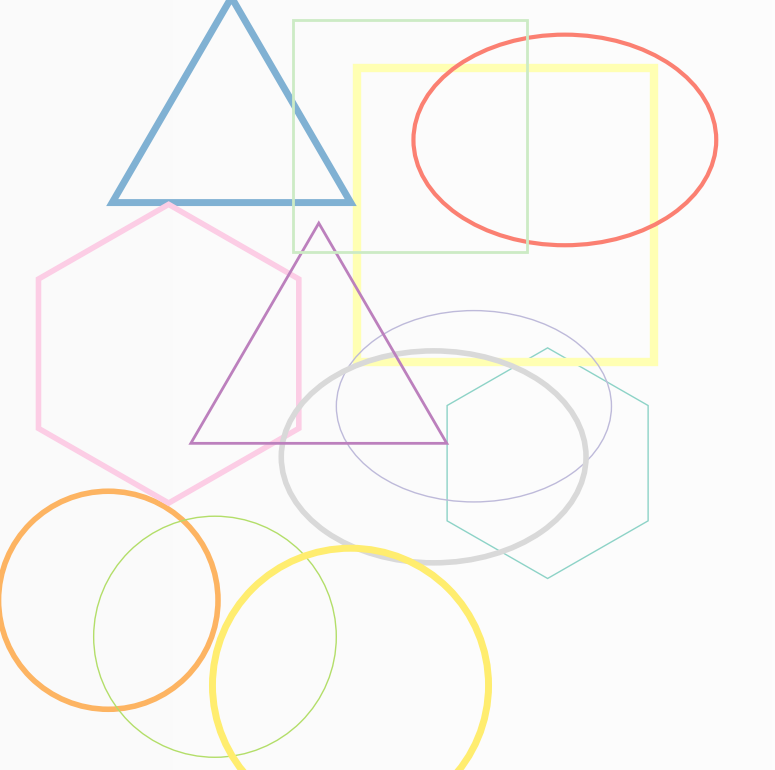[{"shape": "hexagon", "thickness": 0.5, "radius": 0.75, "center": [0.707, 0.398]}, {"shape": "square", "thickness": 3, "radius": 0.96, "center": [0.652, 0.721]}, {"shape": "oval", "thickness": 0.5, "radius": 0.89, "center": [0.611, 0.472]}, {"shape": "oval", "thickness": 1.5, "radius": 0.98, "center": [0.729, 0.818]}, {"shape": "triangle", "thickness": 2.5, "radius": 0.89, "center": [0.299, 0.826]}, {"shape": "circle", "thickness": 2, "radius": 0.71, "center": [0.14, 0.22]}, {"shape": "circle", "thickness": 0.5, "radius": 0.78, "center": [0.277, 0.173]}, {"shape": "hexagon", "thickness": 2, "radius": 0.97, "center": [0.218, 0.541]}, {"shape": "oval", "thickness": 2, "radius": 0.98, "center": [0.56, 0.407]}, {"shape": "triangle", "thickness": 1, "radius": 0.95, "center": [0.411, 0.52]}, {"shape": "square", "thickness": 1, "radius": 0.75, "center": [0.529, 0.823]}, {"shape": "circle", "thickness": 2.5, "radius": 0.89, "center": [0.452, 0.11]}]